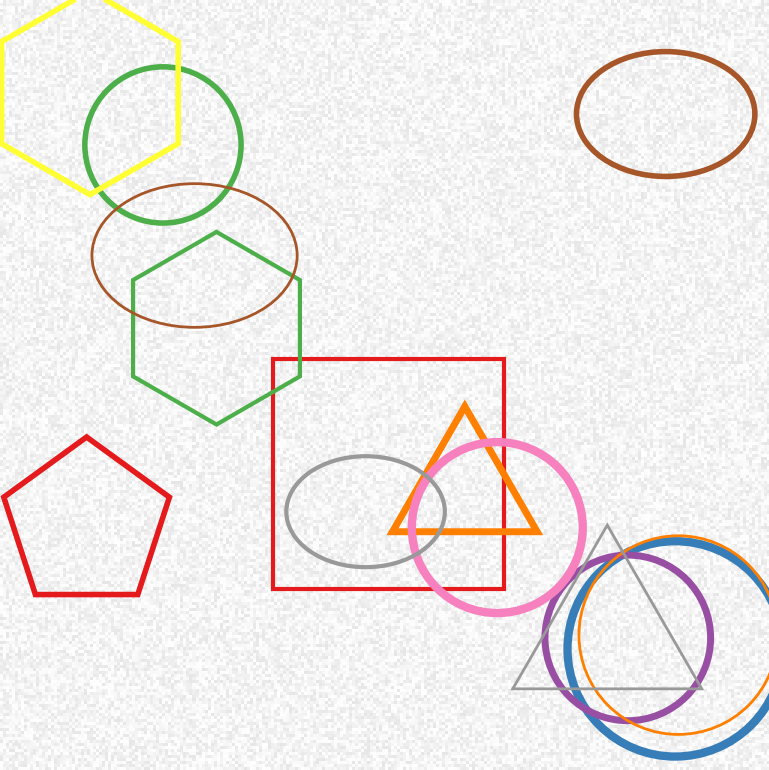[{"shape": "pentagon", "thickness": 2, "radius": 0.57, "center": [0.112, 0.319]}, {"shape": "square", "thickness": 1.5, "radius": 0.75, "center": [0.504, 0.385]}, {"shape": "circle", "thickness": 3, "radius": 0.7, "center": [0.877, 0.157]}, {"shape": "circle", "thickness": 2, "radius": 0.51, "center": [0.212, 0.812]}, {"shape": "hexagon", "thickness": 1.5, "radius": 0.63, "center": [0.281, 0.574]}, {"shape": "circle", "thickness": 2.5, "radius": 0.54, "center": [0.815, 0.172]}, {"shape": "circle", "thickness": 1, "radius": 0.65, "center": [0.881, 0.175]}, {"shape": "triangle", "thickness": 2.5, "radius": 0.54, "center": [0.604, 0.364]}, {"shape": "hexagon", "thickness": 2, "radius": 0.66, "center": [0.117, 0.88]}, {"shape": "oval", "thickness": 2, "radius": 0.58, "center": [0.865, 0.852]}, {"shape": "oval", "thickness": 1, "radius": 0.67, "center": [0.253, 0.668]}, {"shape": "circle", "thickness": 3, "radius": 0.55, "center": [0.646, 0.315]}, {"shape": "oval", "thickness": 1.5, "radius": 0.51, "center": [0.475, 0.335]}, {"shape": "triangle", "thickness": 1, "radius": 0.71, "center": [0.789, 0.176]}]